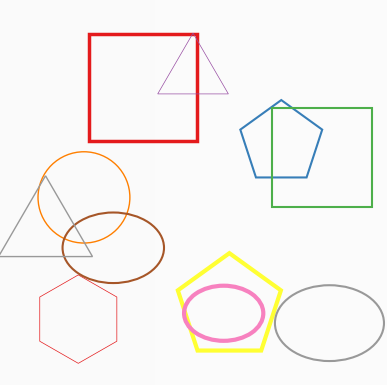[{"shape": "square", "thickness": 2.5, "radius": 0.69, "center": [0.369, 0.771]}, {"shape": "hexagon", "thickness": 0.5, "radius": 0.57, "center": [0.202, 0.171]}, {"shape": "pentagon", "thickness": 1.5, "radius": 0.56, "center": [0.726, 0.629]}, {"shape": "square", "thickness": 1.5, "radius": 0.64, "center": [0.831, 0.591]}, {"shape": "triangle", "thickness": 0.5, "radius": 0.53, "center": [0.498, 0.809]}, {"shape": "circle", "thickness": 1, "radius": 0.59, "center": [0.217, 0.487]}, {"shape": "pentagon", "thickness": 3, "radius": 0.7, "center": [0.592, 0.203]}, {"shape": "oval", "thickness": 1.5, "radius": 0.65, "center": [0.292, 0.356]}, {"shape": "oval", "thickness": 3, "radius": 0.51, "center": [0.577, 0.186]}, {"shape": "oval", "thickness": 1.5, "radius": 0.7, "center": [0.85, 0.161]}, {"shape": "triangle", "thickness": 1, "radius": 0.7, "center": [0.117, 0.404]}]